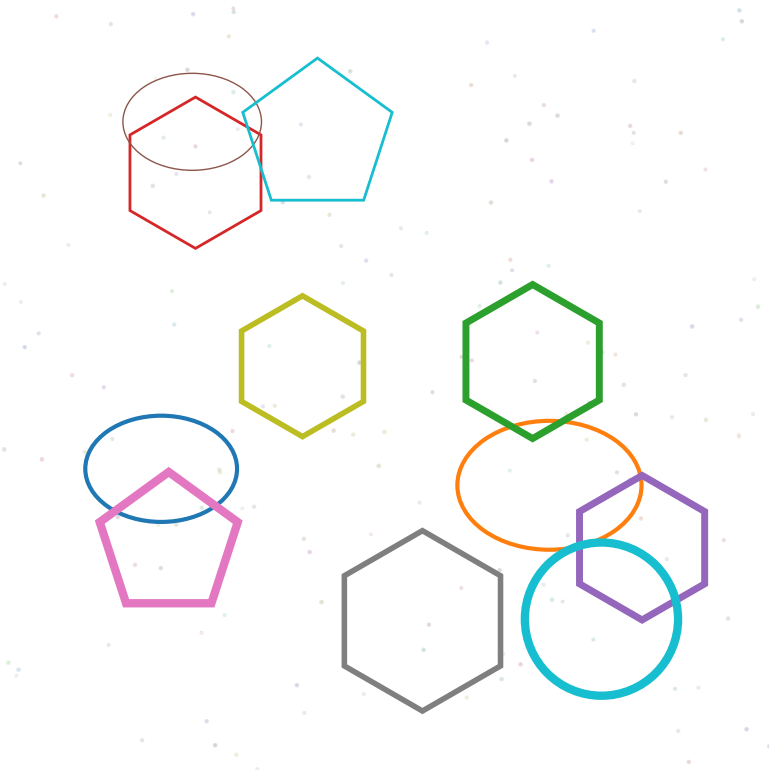[{"shape": "oval", "thickness": 1.5, "radius": 0.49, "center": [0.209, 0.391]}, {"shape": "oval", "thickness": 1.5, "radius": 0.6, "center": [0.714, 0.37]}, {"shape": "hexagon", "thickness": 2.5, "radius": 0.5, "center": [0.692, 0.53]}, {"shape": "hexagon", "thickness": 1, "radius": 0.49, "center": [0.254, 0.776]}, {"shape": "hexagon", "thickness": 2.5, "radius": 0.47, "center": [0.834, 0.289]}, {"shape": "oval", "thickness": 0.5, "radius": 0.45, "center": [0.25, 0.842]}, {"shape": "pentagon", "thickness": 3, "radius": 0.47, "center": [0.219, 0.293]}, {"shape": "hexagon", "thickness": 2, "radius": 0.59, "center": [0.549, 0.194]}, {"shape": "hexagon", "thickness": 2, "radius": 0.46, "center": [0.393, 0.524]}, {"shape": "circle", "thickness": 3, "radius": 0.5, "center": [0.781, 0.196]}, {"shape": "pentagon", "thickness": 1, "radius": 0.51, "center": [0.412, 0.823]}]